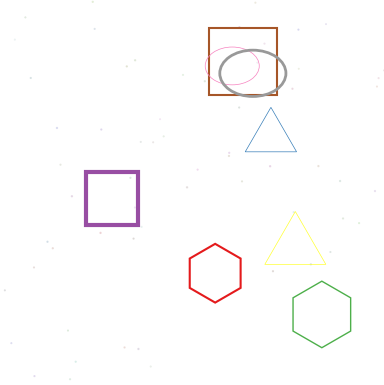[{"shape": "hexagon", "thickness": 1.5, "radius": 0.38, "center": [0.559, 0.29]}, {"shape": "triangle", "thickness": 0.5, "radius": 0.39, "center": [0.704, 0.644]}, {"shape": "hexagon", "thickness": 1, "radius": 0.43, "center": [0.836, 0.183]}, {"shape": "square", "thickness": 3, "radius": 0.34, "center": [0.291, 0.485]}, {"shape": "triangle", "thickness": 0.5, "radius": 0.46, "center": [0.767, 0.359]}, {"shape": "square", "thickness": 1.5, "radius": 0.44, "center": [0.631, 0.84]}, {"shape": "oval", "thickness": 0.5, "radius": 0.35, "center": [0.603, 0.829]}, {"shape": "oval", "thickness": 2, "radius": 0.43, "center": [0.657, 0.81]}]